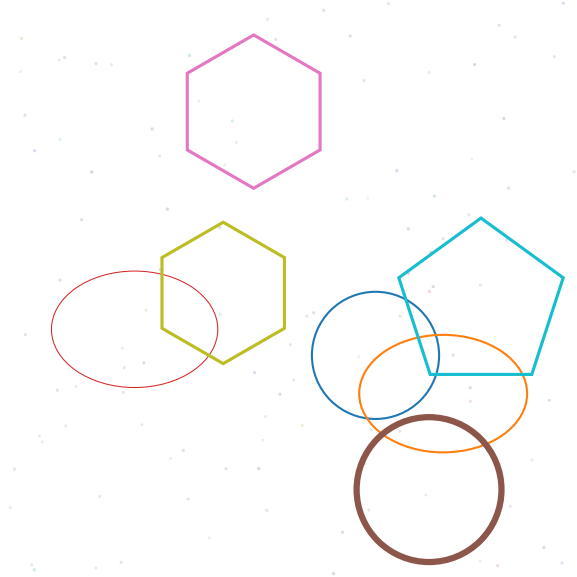[{"shape": "circle", "thickness": 1, "radius": 0.55, "center": [0.65, 0.384]}, {"shape": "oval", "thickness": 1, "radius": 0.73, "center": [0.767, 0.318]}, {"shape": "oval", "thickness": 0.5, "radius": 0.72, "center": [0.233, 0.429]}, {"shape": "circle", "thickness": 3, "radius": 0.63, "center": [0.743, 0.151]}, {"shape": "hexagon", "thickness": 1.5, "radius": 0.66, "center": [0.439, 0.806]}, {"shape": "hexagon", "thickness": 1.5, "radius": 0.61, "center": [0.386, 0.492]}, {"shape": "pentagon", "thickness": 1.5, "radius": 0.75, "center": [0.833, 0.472]}]